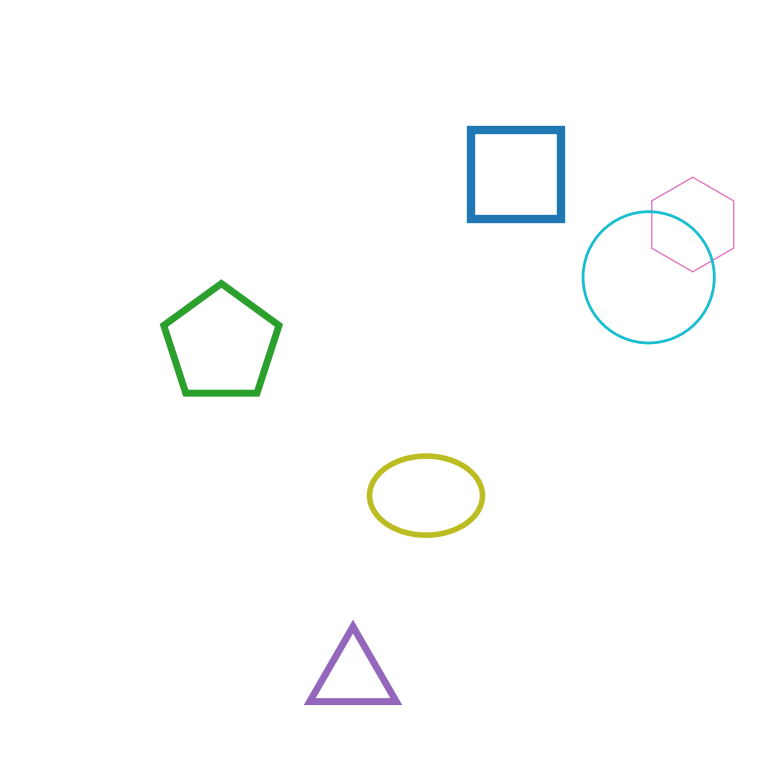[{"shape": "square", "thickness": 3, "radius": 0.29, "center": [0.67, 0.773]}, {"shape": "pentagon", "thickness": 2.5, "radius": 0.39, "center": [0.288, 0.553]}, {"shape": "triangle", "thickness": 2.5, "radius": 0.32, "center": [0.458, 0.121]}, {"shape": "hexagon", "thickness": 0.5, "radius": 0.31, "center": [0.9, 0.708]}, {"shape": "oval", "thickness": 2, "radius": 0.37, "center": [0.553, 0.356]}, {"shape": "circle", "thickness": 1, "radius": 0.43, "center": [0.842, 0.64]}]